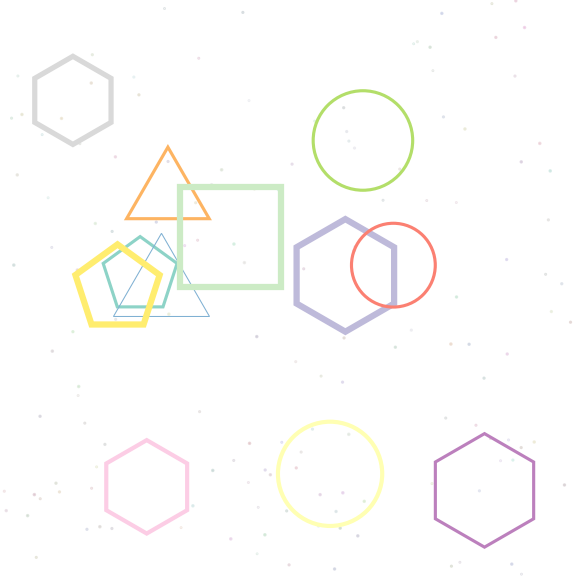[{"shape": "pentagon", "thickness": 1.5, "radius": 0.34, "center": [0.243, 0.522]}, {"shape": "circle", "thickness": 2, "radius": 0.45, "center": [0.572, 0.179]}, {"shape": "hexagon", "thickness": 3, "radius": 0.49, "center": [0.598, 0.522]}, {"shape": "circle", "thickness": 1.5, "radius": 0.36, "center": [0.681, 0.54]}, {"shape": "triangle", "thickness": 0.5, "radius": 0.48, "center": [0.28, 0.499]}, {"shape": "triangle", "thickness": 1.5, "radius": 0.41, "center": [0.291, 0.662]}, {"shape": "circle", "thickness": 1.5, "radius": 0.43, "center": [0.628, 0.756]}, {"shape": "hexagon", "thickness": 2, "radius": 0.4, "center": [0.254, 0.156]}, {"shape": "hexagon", "thickness": 2.5, "radius": 0.38, "center": [0.126, 0.825]}, {"shape": "hexagon", "thickness": 1.5, "radius": 0.49, "center": [0.839, 0.15]}, {"shape": "square", "thickness": 3, "radius": 0.43, "center": [0.399, 0.589]}, {"shape": "pentagon", "thickness": 3, "radius": 0.38, "center": [0.204, 0.499]}]